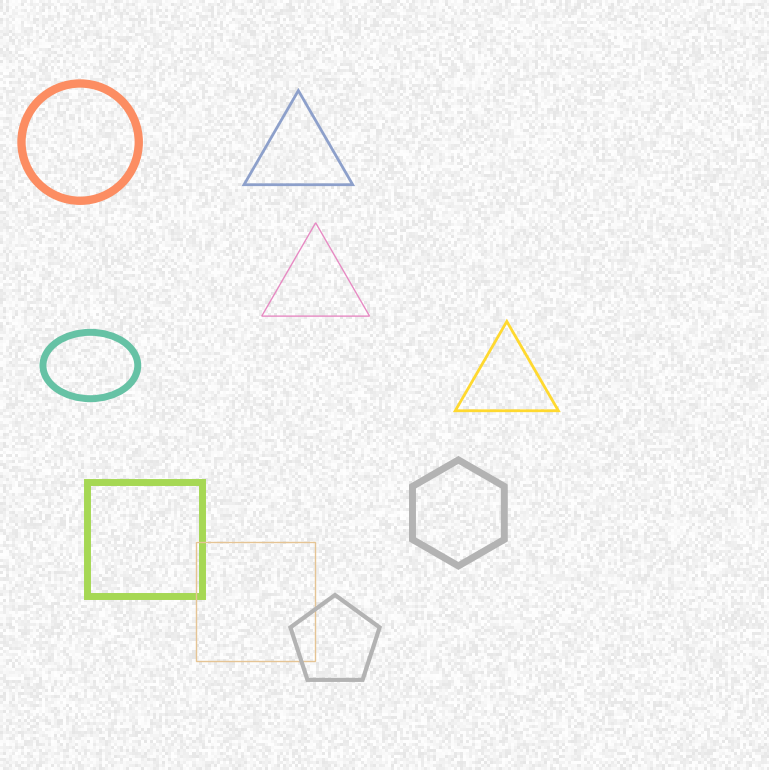[{"shape": "oval", "thickness": 2.5, "radius": 0.31, "center": [0.117, 0.525]}, {"shape": "circle", "thickness": 3, "radius": 0.38, "center": [0.104, 0.815]}, {"shape": "triangle", "thickness": 1, "radius": 0.41, "center": [0.387, 0.801]}, {"shape": "triangle", "thickness": 0.5, "radius": 0.4, "center": [0.41, 0.63]}, {"shape": "square", "thickness": 2.5, "radius": 0.37, "center": [0.188, 0.3]}, {"shape": "triangle", "thickness": 1, "radius": 0.39, "center": [0.658, 0.505]}, {"shape": "square", "thickness": 0.5, "radius": 0.39, "center": [0.332, 0.219]}, {"shape": "pentagon", "thickness": 1.5, "radius": 0.3, "center": [0.435, 0.166]}, {"shape": "hexagon", "thickness": 2.5, "radius": 0.34, "center": [0.595, 0.334]}]